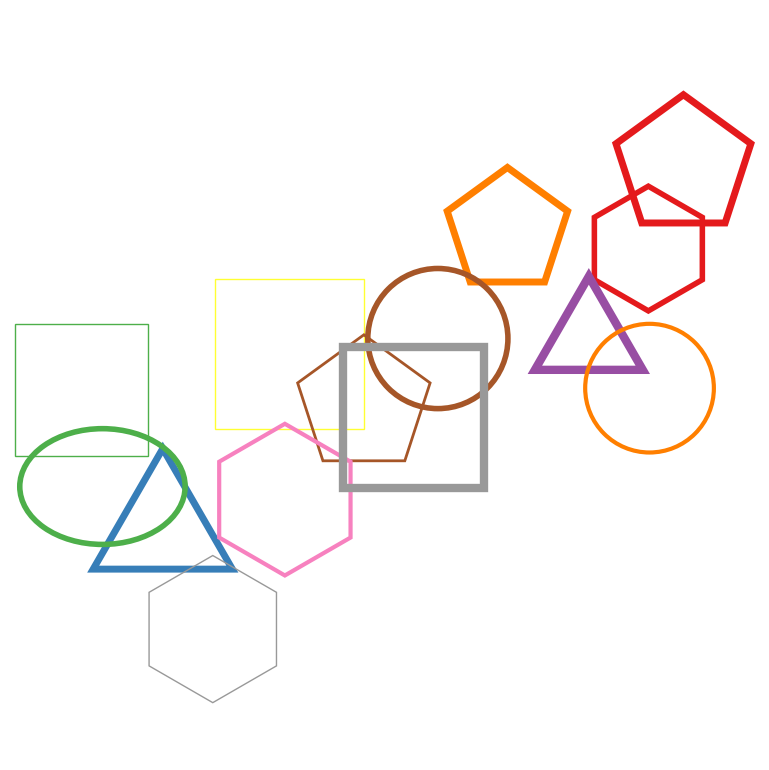[{"shape": "pentagon", "thickness": 2.5, "radius": 0.46, "center": [0.888, 0.785]}, {"shape": "hexagon", "thickness": 2, "radius": 0.4, "center": [0.842, 0.677]}, {"shape": "triangle", "thickness": 2.5, "radius": 0.52, "center": [0.211, 0.313]}, {"shape": "square", "thickness": 0.5, "radius": 0.43, "center": [0.106, 0.493]}, {"shape": "oval", "thickness": 2, "radius": 0.54, "center": [0.133, 0.368]}, {"shape": "triangle", "thickness": 3, "radius": 0.4, "center": [0.765, 0.56]}, {"shape": "pentagon", "thickness": 2.5, "radius": 0.41, "center": [0.659, 0.7]}, {"shape": "circle", "thickness": 1.5, "radius": 0.42, "center": [0.844, 0.496]}, {"shape": "square", "thickness": 0.5, "radius": 0.49, "center": [0.376, 0.54]}, {"shape": "circle", "thickness": 2, "radius": 0.45, "center": [0.569, 0.56]}, {"shape": "pentagon", "thickness": 1, "radius": 0.45, "center": [0.473, 0.475]}, {"shape": "hexagon", "thickness": 1.5, "radius": 0.49, "center": [0.37, 0.351]}, {"shape": "hexagon", "thickness": 0.5, "radius": 0.48, "center": [0.276, 0.183]}, {"shape": "square", "thickness": 3, "radius": 0.46, "center": [0.537, 0.458]}]